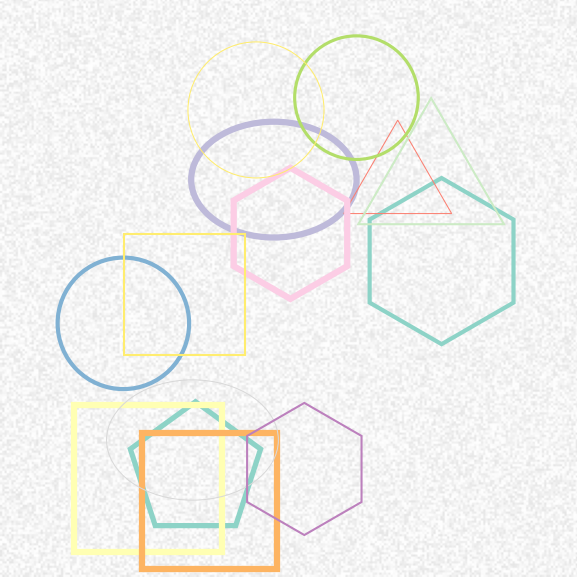[{"shape": "pentagon", "thickness": 2.5, "radius": 0.59, "center": [0.338, 0.185]}, {"shape": "hexagon", "thickness": 2, "radius": 0.72, "center": [0.765, 0.547]}, {"shape": "square", "thickness": 3, "radius": 0.64, "center": [0.256, 0.171]}, {"shape": "oval", "thickness": 3, "radius": 0.72, "center": [0.474, 0.688]}, {"shape": "triangle", "thickness": 0.5, "radius": 0.54, "center": [0.689, 0.683]}, {"shape": "circle", "thickness": 2, "radius": 0.57, "center": [0.214, 0.439]}, {"shape": "square", "thickness": 3, "radius": 0.59, "center": [0.362, 0.131]}, {"shape": "circle", "thickness": 1.5, "radius": 0.53, "center": [0.617, 0.83]}, {"shape": "hexagon", "thickness": 3, "radius": 0.57, "center": [0.503, 0.595]}, {"shape": "oval", "thickness": 0.5, "radius": 0.74, "center": [0.333, 0.237]}, {"shape": "hexagon", "thickness": 1, "radius": 0.57, "center": [0.527, 0.187]}, {"shape": "triangle", "thickness": 1, "radius": 0.73, "center": [0.747, 0.684]}, {"shape": "square", "thickness": 1, "radius": 0.52, "center": [0.32, 0.489]}, {"shape": "circle", "thickness": 0.5, "radius": 0.59, "center": [0.443, 0.809]}]